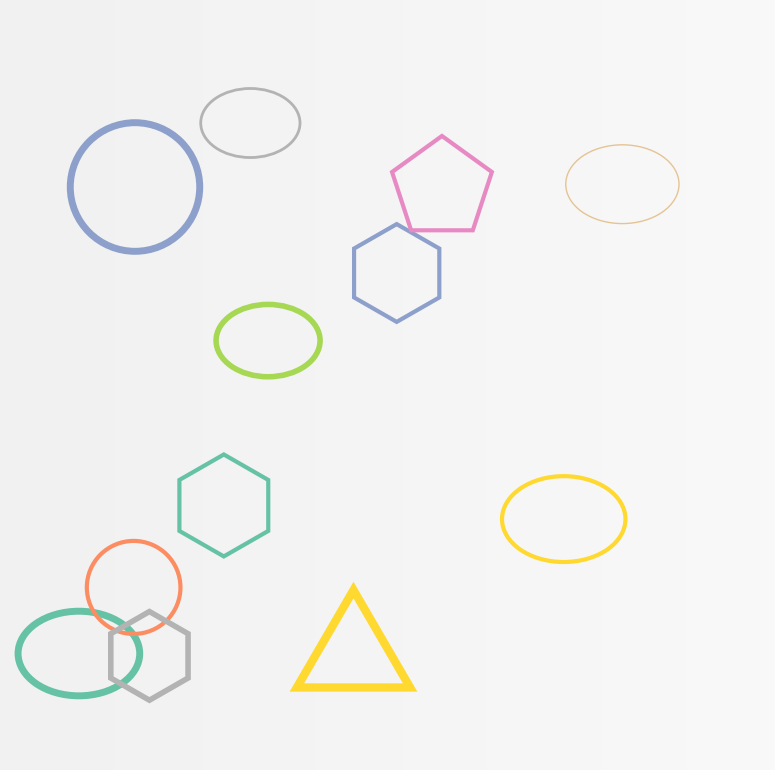[{"shape": "hexagon", "thickness": 1.5, "radius": 0.33, "center": [0.289, 0.344]}, {"shape": "oval", "thickness": 2.5, "radius": 0.39, "center": [0.102, 0.151]}, {"shape": "circle", "thickness": 1.5, "radius": 0.3, "center": [0.172, 0.237]}, {"shape": "circle", "thickness": 2.5, "radius": 0.42, "center": [0.174, 0.757]}, {"shape": "hexagon", "thickness": 1.5, "radius": 0.32, "center": [0.512, 0.645]}, {"shape": "pentagon", "thickness": 1.5, "radius": 0.34, "center": [0.57, 0.756]}, {"shape": "oval", "thickness": 2, "radius": 0.34, "center": [0.346, 0.558]}, {"shape": "triangle", "thickness": 3, "radius": 0.42, "center": [0.456, 0.149]}, {"shape": "oval", "thickness": 1.5, "radius": 0.4, "center": [0.727, 0.326]}, {"shape": "oval", "thickness": 0.5, "radius": 0.37, "center": [0.803, 0.761]}, {"shape": "hexagon", "thickness": 2, "radius": 0.29, "center": [0.193, 0.148]}, {"shape": "oval", "thickness": 1, "radius": 0.32, "center": [0.323, 0.84]}]